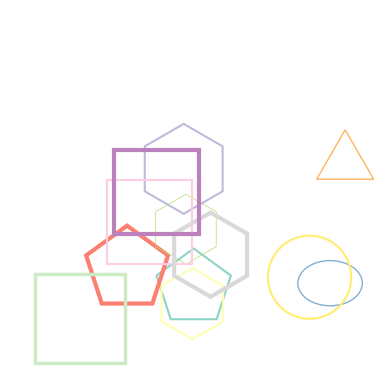[{"shape": "pentagon", "thickness": 1.5, "radius": 0.51, "center": [0.503, 0.253]}, {"shape": "hexagon", "thickness": 1.5, "radius": 0.46, "center": [0.5, 0.211]}, {"shape": "hexagon", "thickness": 1.5, "radius": 0.58, "center": [0.477, 0.562]}, {"shape": "pentagon", "thickness": 3, "radius": 0.56, "center": [0.33, 0.302]}, {"shape": "oval", "thickness": 1, "radius": 0.42, "center": [0.857, 0.264]}, {"shape": "triangle", "thickness": 1, "radius": 0.43, "center": [0.897, 0.577]}, {"shape": "hexagon", "thickness": 0.5, "radius": 0.45, "center": [0.483, 0.405]}, {"shape": "square", "thickness": 1.5, "radius": 0.55, "center": [0.388, 0.423]}, {"shape": "hexagon", "thickness": 3, "radius": 0.55, "center": [0.547, 0.338]}, {"shape": "square", "thickness": 3, "radius": 0.55, "center": [0.406, 0.501]}, {"shape": "square", "thickness": 2.5, "radius": 0.58, "center": [0.207, 0.173]}, {"shape": "circle", "thickness": 1.5, "radius": 0.54, "center": [0.804, 0.28]}]